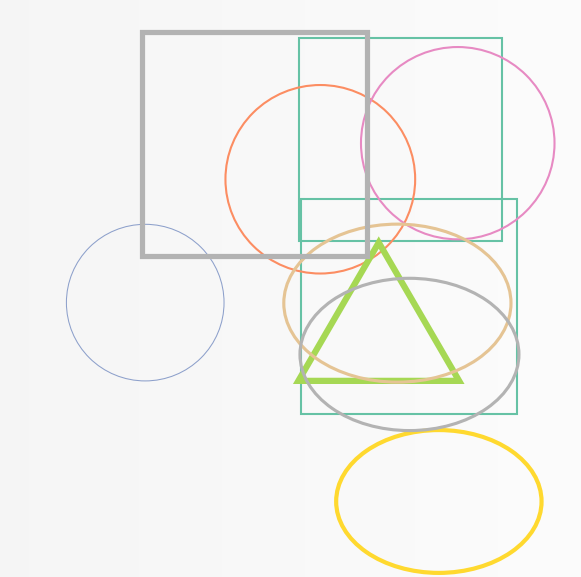[{"shape": "square", "thickness": 1, "radius": 0.88, "center": [0.689, 0.758]}, {"shape": "square", "thickness": 1, "radius": 0.93, "center": [0.703, 0.468]}, {"shape": "circle", "thickness": 1, "radius": 0.82, "center": [0.551, 0.689]}, {"shape": "circle", "thickness": 0.5, "radius": 0.68, "center": [0.25, 0.475]}, {"shape": "circle", "thickness": 1, "radius": 0.83, "center": [0.788, 0.751]}, {"shape": "triangle", "thickness": 3, "radius": 0.8, "center": [0.652, 0.419]}, {"shape": "oval", "thickness": 2, "radius": 0.88, "center": [0.755, 0.131]}, {"shape": "oval", "thickness": 1.5, "radius": 0.98, "center": [0.684, 0.474]}, {"shape": "oval", "thickness": 1.5, "radius": 0.94, "center": [0.704, 0.385]}, {"shape": "square", "thickness": 2.5, "radius": 0.97, "center": [0.438, 0.75]}]